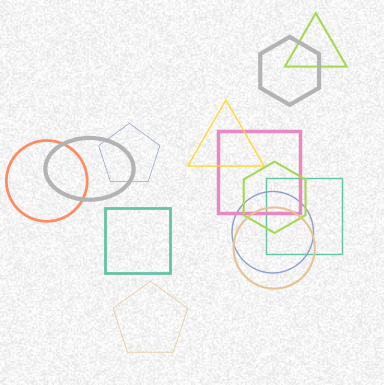[{"shape": "square", "thickness": 2, "radius": 0.43, "center": [0.357, 0.376]}, {"shape": "square", "thickness": 1, "radius": 0.49, "center": [0.789, 0.44]}, {"shape": "circle", "thickness": 2, "radius": 0.52, "center": [0.122, 0.53]}, {"shape": "pentagon", "thickness": 0.5, "radius": 0.42, "center": [0.336, 0.596]}, {"shape": "circle", "thickness": 1, "radius": 0.53, "center": [0.708, 0.397]}, {"shape": "square", "thickness": 2.5, "radius": 0.53, "center": [0.673, 0.552]}, {"shape": "hexagon", "thickness": 1.5, "radius": 0.46, "center": [0.713, 0.488]}, {"shape": "triangle", "thickness": 1.5, "radius": 0.46, "center": [0.82, 0.873]}, {"shape": "triangle", "thickness": 1, "radius": 0.57, "center": [0.587, 0.626]}, {"shape": "pentagon", "thickness": 0.5, "radius": 0.51, "center": [0.391, 0.168]}, {"shape": "circle", "thickness": 1.5, "radius": 0.53, "center": [0.712, 0.356]}, {"shape": "hexagon", "thickness": 3, "radius": 0.44, "center": [0.752, 0.816]}, {"shape": "oval", "thickness": 3, "radius": 0.57, "center": [0.232, 0.562]}]